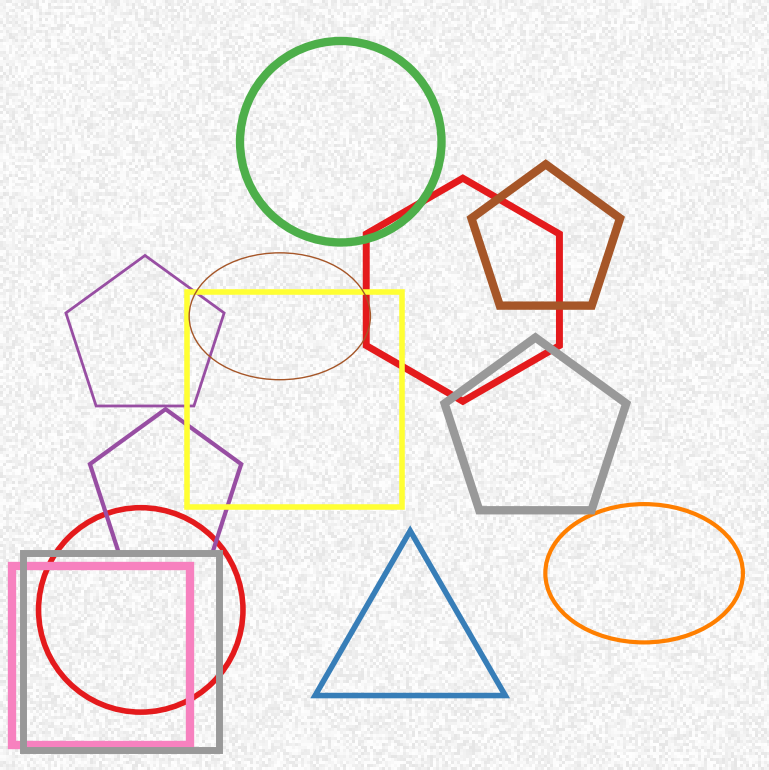[{"shape": "circle", "thickness": 2, "radius": 0.66, "center": [0.183, 0.208]}, {"shape": "hexagon", "thickness": 2.5, "radius": 0.72, "center": [0.601, 0.624]}, {"shape": "triangle", "thickness": 2, "radius": 0.71, "center": [0.533, 0.168]}, {"shape": "circle", "thickness": 3, "radius": 0.65, "center": [0.443, 0.816]}, {"shape": "pentagon", "thickness": 1.5, "radius": 0.52, "center": [0.215, 0.365]}, {"shape": "pentagon", "thickness": 1, "radius": 0.54, "center": [0.188, 0.56]}, {"shape": "oval", "thickness": 1.5, "radius": 0.64, "center": [0.837, 0.256]}, {"shape": "square", "thickness": 2, "radius": 0.7, "center": [0.383, 0.481]}, {"shape": "pentagon", "thickness": 3, "radius": 0.51, "center": [0.709, 0.685]}, {"shape": "oval", "thickness": 0.5, "radius": 0.59, "center": [0.363, 0.589]}, {"shape": "square", "thickness": 3, "radius": 0.58, "center": [0.131, 0.149]}, {"shape": "square", "thickness": 2.5, "radius": 0.64, "center": [0.157, 0.154]}, {"shape": "pentagon", "thickness": 3, "radius": 0.62, "center": [0.695, 0.438]}]